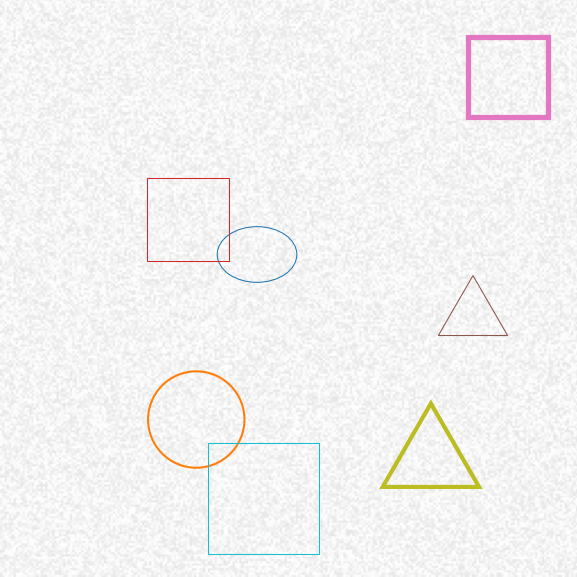[{"shape": "oval", "thickness": 0.5, "radius": 0.34, "center": [0.445, 0.558]}, {"shape": "circle", "thickness": 1, "radius": 0.42, "center": [0.34, 0.273]}, {"shape": "square", "thickness": 0.5, "radius": 0.36, "center": [0.326, 0.619]}, {"shape": "triangle", "thickness": 0.5, "radius": 0.35, "center": [0.819, 0.453]}, {"shape": "square", "thickness": 2.5, "radius": 0.35, "center": [0.88, 0.865]}, {"shape": "triangle", "thickness": 2, "radius": 0.48, "center": [0.746, 0.204]}, {"shape": "square", "thickness": 0.5, "radius": 0.48, "center": [0.456, 0.136]}]